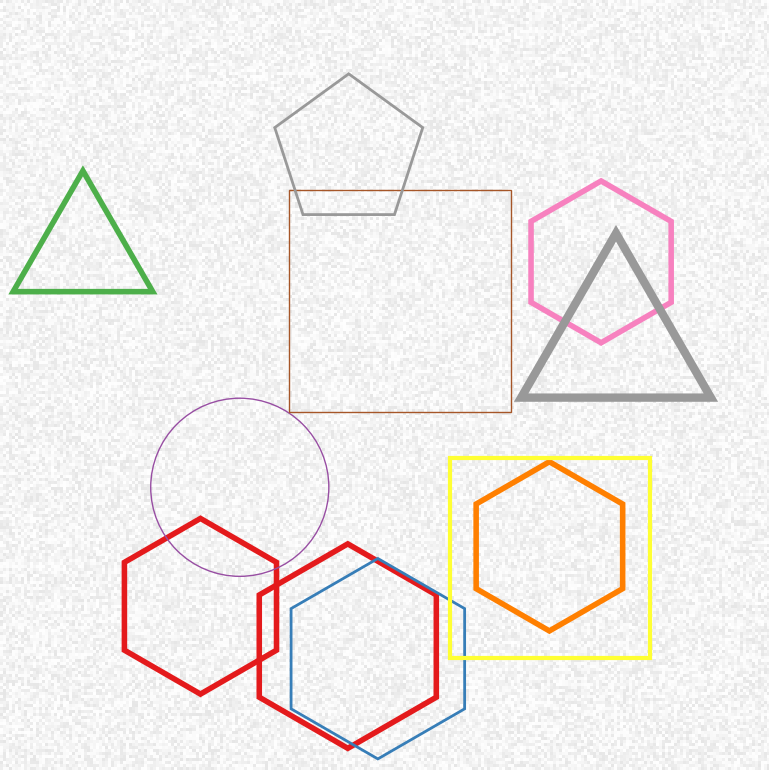[{"shape": "hexagon", "thickness": 2, "radius": 0.66, "center": [0.452, 0.161]}, {"shape": "hexagon", "thickness": 2, "radius": 0.57, "center": [0.26, 0.213]}, {"shape": "hexagon", "thickness": 1, "radius": 0.65, "center": [0.491, 0.145]}, {"shape": "triangle", "thickness": 2, "radius": 0.52, "center": [0.108, 0.674]}, {"shape": "circle", "thickness": 0.5, "radius": 0.58, "center": [0.311, 0.367]}, {"shape": "hexagon", "thickness": 2, "radius": 0.55, "center": [0.714, 0.29]}, {"shape": "square", "thickness": 1.5, "radius": 0.65, "center": [0.715, 0.275]}, {"shape": "square", "thickness": 0.5, "radius": 0.72, "center": [0.519, 0.609]}, {"shape": "hexagon", "thickness": 2, "radius": 0.53, "center": [0.781, 0.66]}, {"shape": "triangle", "thickness": 3, "radius": 0.71, "center": [0.8, 0.555]}, {"shape": "pentagon", "thickness": 1, "radius": 0.51, "center": [0.453, 0.803]}]